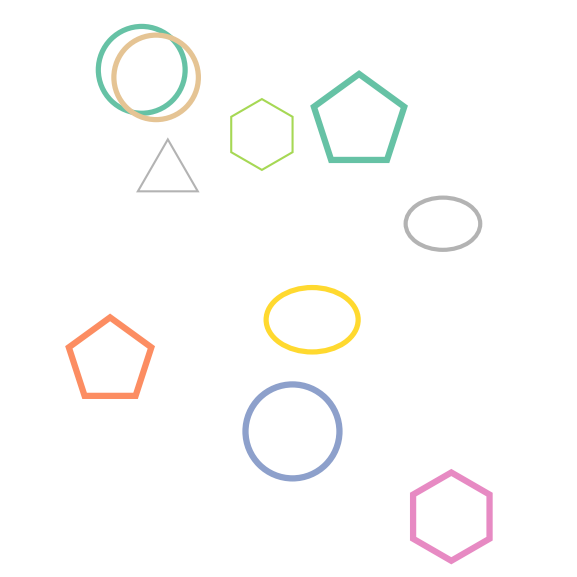[{"shape": "pentagon", "thickness": 3, "radius": 0.41, "center": [0.622, 0.789]}, {"shape": "circle", "thickness": 2.5, "radius": 0.38, "center": [0.245, 0.878]}, {"shape": "pentagon", "thickness": 3, "radius": 0.38, "center": [0.191, 0.374]}, {"shape": "circle", "thickness": 3, "radius": 0.41, "center": [0.506, 0.252]}, {"shape": "hexagon", "thickness": 3, "radius": 0.38, "center": [0.782, 0.105]}, {"shape": "hexagon", "thickness": 1, "radius": 0.31, "center": [0.453, 0.766]}, {"shape": "oval", "thickness": 2.5, "radius": 0.4, "center": [0.541, 0.445]}, {"shape": "circle", "thickness": 2.5, "radius": 0.37, "center": [0.27, 0.865]}, {"shape": "oval", "thickness": 2, "radius": 0.32, "center": [0.767, 0.612]}, {"shape": "triangle", "thickness": 1, "radius": 0.3, "center": [0.291, 0.698]}]